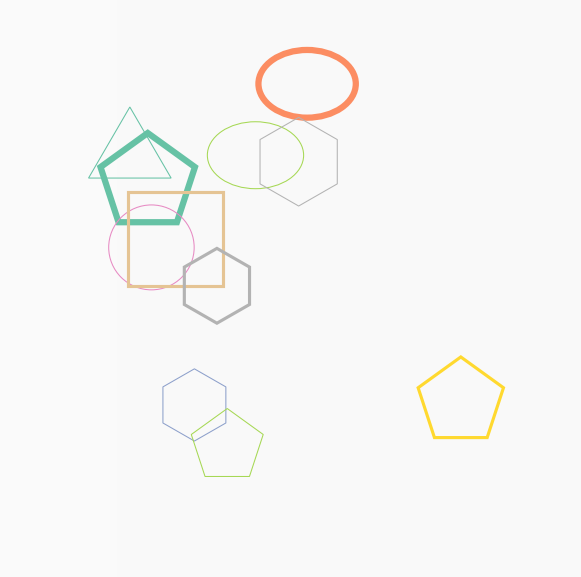[{"shape": "pentagon", "thickness": 3, "radius": 0.43, "center": [0.254, 0.683]}, {"shape": "triangle", "thickness": 0.5, "radius": 0.41, "center": [0.223, 0.732]}, {"shape": "oval", "thickness": 3, "radius": 0.42, "center": [0.528, 0.854]}, {"shape": "hexagon", "thickness": 0.5, "radius": 0.31, "center": [0.334, 0.298]}, {"shape": "circle", "thickness": 0.5, "radius": 0.37, "center": [0.261, 0.571]}, {"shape": "oval", "thickness": 0.5, "radius": 0.41, "center": [0.44, 0.73]}, {"shape": "pentagon", "thickness": 0.5, "radius": 0.33, "center": [0.391, 0.227]}, {"shape": "pentagon", "thickness": 1.5, "radius": 0.39, "center": [0.793, 0.304]}, {"shape": "square", "thickness": 1.5, "radius": 0.41, "center": [0.301, 0.585]}, {"shape": "hexagon", "thickness": 1.5, "radius": 0.32, "center": [0.373, 0.504]}, {"shape": "hexagon", "thickness": 0.5, "radius": 0.38, "center": [0.514, 0.719]}]